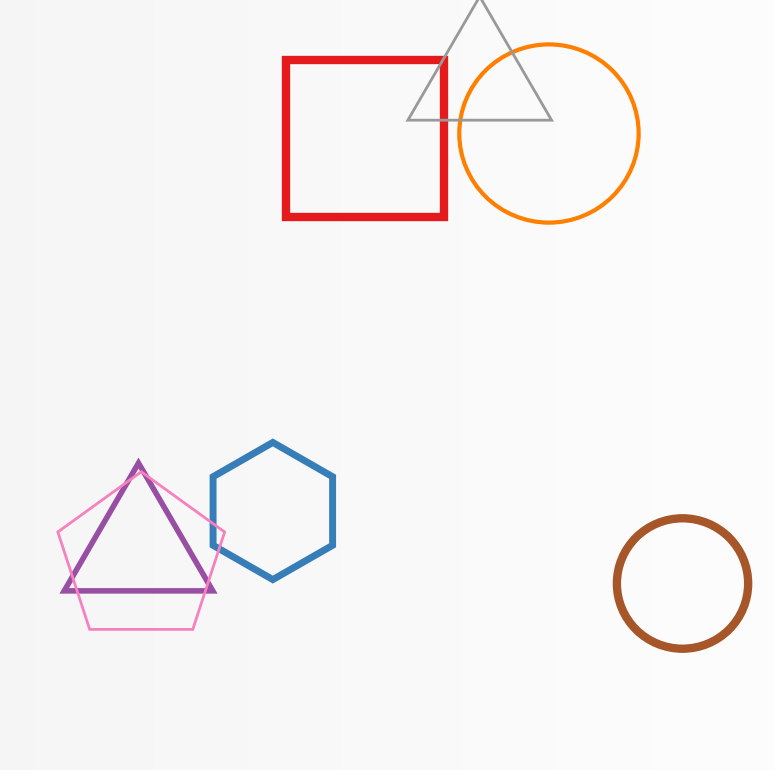[{"shape": "square", "thickness": 3, "radius": 0.51, "center": [0.471, 0.82]}, {"shape": "hexagon", "thickness": 2.5, "radius": 0.45, "center": [0.352, 0.336]}, {"shape": "triangle", "thickness": 2, "radius": 0.55, "center": [0.179, 0.288]}, {"shape": "circle", "thickness": 1.5, "radius": 0.58, "center": [0.708, 0.827]}, {"shape": "circle", "thickness": 3, "radius": 0.42, "center": [0.881, 0.242]}, {"shape": "pentagon", "thickness": 1, "radius": 0.57, "center": [0.182, 0.274]}, {"shape": "triangle", "thickness": 1, "radius": 0.54, "center": [0.619, 0.897]}]